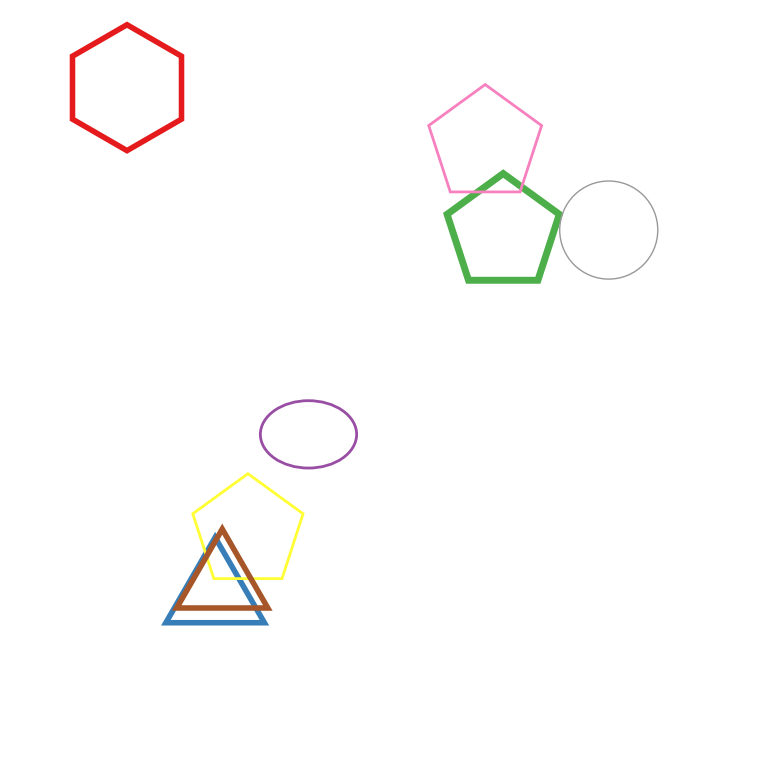[{"shape": "hexagon", "thickness": 2, "radius": 0.41, "center": [0.165, 0.886]}, {"shape": "triangle", "thickness": 2, "radius": 0.37, "center": [0.279, 0.228]}, {"shape": "pentagon", "thickness": 2.5, "radius": 0.38, "center": [0.654, 0.698]}, {"shape": "oval", "thickness": 1, "radius": 0.31, "center": [0.401, 0.436]}, {"shape": "pentagon", "thickness": 1, "radius": 0.38, "center": [0.322, 0.309]}, {"shape": "triangle", "thickness": 2, "radius": 0.34, "center": [0.289, 0.245]}, {"shape": "pentagon", "thickness": 1, "radius": 0.39, "center": [0.63, 0.813]}, {"shape": "circle", "thickness": 0.5, "radius": 0.32, "center": [0.791, 0.701]}]